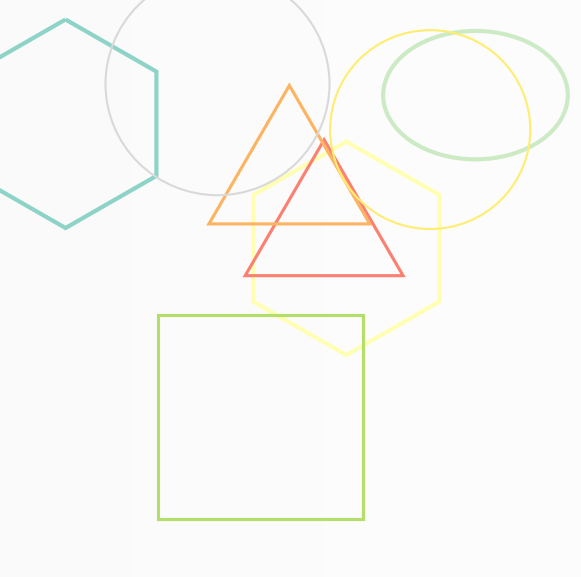[{"shape": "hexagon", "thickness": 2, "radius": 0.9, "center": [0.113, 0.785]}, {"shape": "hexagon", "thickness": 2, "radius": 0.92, "center": [0.596, 0.569]}, {"shape": "triangle", "thickness": 1.5, "radius": 0.78, "center": [0.558, 0.6]}, {"shape": "triangle", "thickness": 1.5, "radius": 0.8, "center": [0.498, 0.691]}, {"shape": "square", "thickness": 1.5, "radius": 0.88, "center": [0.448, 0.277]}, {"shape": "circle", "thickness": 1, "radius": 0.96, "center": [0.374, 0.854]}, {"shape": "oval", "thickness": 2, "radius": 0.79, "center": [0.818, 0.834]}, {"shape": "circle", "thickness": 1, "radius": 0.86, "center": [0.74, 0.775]}]